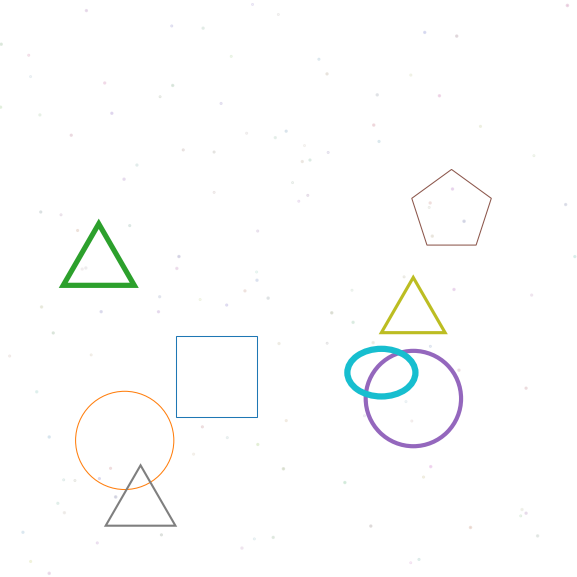[{"shape": "square", "thickness": 0.5, "radius": 0.35, "center": [0.376, 0.347]}, {"shape": "circle", "thickness": 0.5, "radius": 0.43, "center": [0.216, 0.237]}, {"shape": "triangle", "thickness": 2.5, "radius": 0.36, "center": [0.171, 0.541]}, {"shape": "circle", "thickness": 2, "radius": 0.41, "center": [0.716, 0.309]}, {"shape": "pentagon", "thickness": 0.5, "radius": 0.36, "center": [0.782, 0.633]}, {"shape": "triangle", "thickness": 1, "radius": 0.35, "center": [0.243, 0.124]}, {"shape": "triangle", "thickness": 1.5, "radius": 0.32, "center": [0.716, 0.455]}, {"shape": "oval", "thickness": 3, "radius": 0.29, "center": [0.66, 0.354]}]